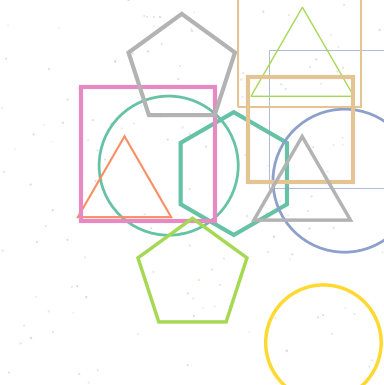[{"shape": "circle", "thickness": 2, "radius": 0.9, "center": [0.438, 0.57]}, {"shape": "hexagon", "thickness": 3, "radius": 0.8, "center": [0.607, 0.549]}, {"shape": "triangle", "thickness": 1.5, "radius": 0.7, "center": [0.323, 0.506]}, {"shape": "square", "thickness": 0.5, "radius": 0.89, "center": [0.877, 0.692]}, {"shape": "circle", "thickness": 2, "radius": 0.93, "center": [0.895, 0.531]}, {"shape": "square", "thickness": 3, "radius": 0.87, "center": [0.384, 0.6]}, {"shape": "triangle", "thickness": 1, "radius": 0.77, "center": [0.785, 0.827]}, {"shape": "pentagon", "thickness": 2.5, "radius": 0.74, "center": [0.5, 0.284]}, {"shape": "circle", "thickness": 2.5, "radius": 0.75, "center": [0.84, 0.11]}, {"shape": "square", "thickness": 1.5, "radius": 0.8, "center": [0.779, 0.88]}, {"shape": "square", "thickness": 3, "radius": 0.68, "center": [0.78, 0.663]}, {"shape": "triangle", "thickness": 2.5, "radius": 0.72, "center": [0.785, 0.501]}, {"shape": "pentagon", "thickness": 3, "radius": 0.73, "center": [0.472, 0.819]}]